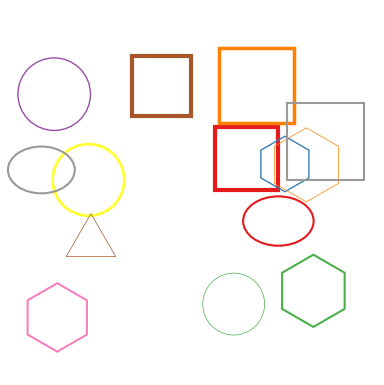[{"shape": "oval", "thickness": 1.5, "radius": 0.46, "center": [0.723, 0.426]}, {"shape": "square", "thickness": 3, "radius": 0.41, "center": [0.641, 0.587]}, {"shape": "hexagon", "thickness": 1, "radius": 0.36, "center": [0.74, 0.574]}, {"shape": "circle", "thickness": 0.5, "radius": 0.4, "center": [0.607, 0.21]}, {"shape": "hexagon", "thickness": 1.5, "radius": 0.47, "center": [0.814, 0.245]}, {"shape": "circle", "thickness": 1, "radius": 0.47, "center": [0.141, 0.755]}, {"shape": "square", "thickness": 2.5, "radius": 0.49, "center": [0.666, 0.777]}, {"shape": "hexagon", "thickness": 0.5, "radius": 0.48, "center": [0.796, 0.572]}, {"shape": "circle", "thickness": 2, "radius": 0.46, "center": [0.23, 0.533]}, {"shape": "triangle", "thickness": 0.5, "radius": 0.37, "center": [0.236, 0.371]}, {"shape": "square", "thickness": 3, "radius": 0.39, "center": [0.419, 0.777]}, {"shape": "hexagon", "thickness": 1.5, "radius": 0.44, "center": [0.149, 0.175]}, {"shape": "square", "thickness": 1.5, "radius": 0.5, "center": [0.845, 0.633]}, {"shape": "oval", "thickness": 1.5, "radius": 0.43, "center": [0.107, 0.559]}]